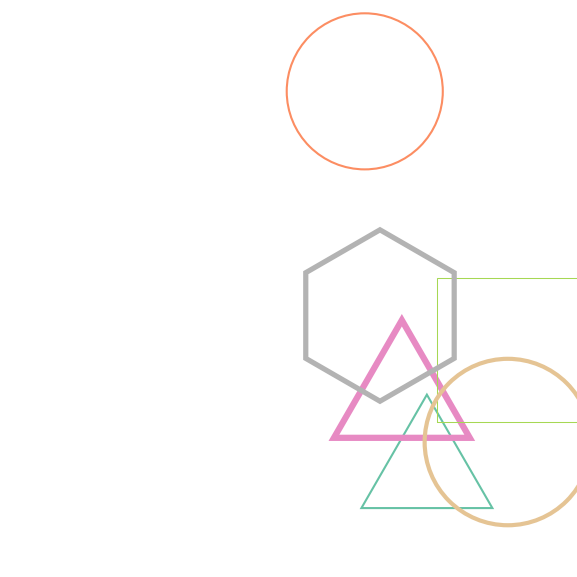[{"shape": "triangle", "thickness": 1, "radius": 0.65, "center": [0.739, 0.185]}, {"shape": "circle", "thickness": 1, "radius": 0.68, "center": [0.632, 0.841]}, {"shape": "triangle", "thickness": 3, "radius": 0.68, "center": [0.696, 0.309]}, {"shape": "square", "thickness": 0.5, "radius": 0.62, "center": [0.881, 0.393]}, {"shape": "circle", "thickness": 2, "radius": 0.72, "center": [0.879, 0.234]}, {"shape": "hexagon", "thickness": 2.5, "radius": 0.74, "center": [0.658, 0.453]}]